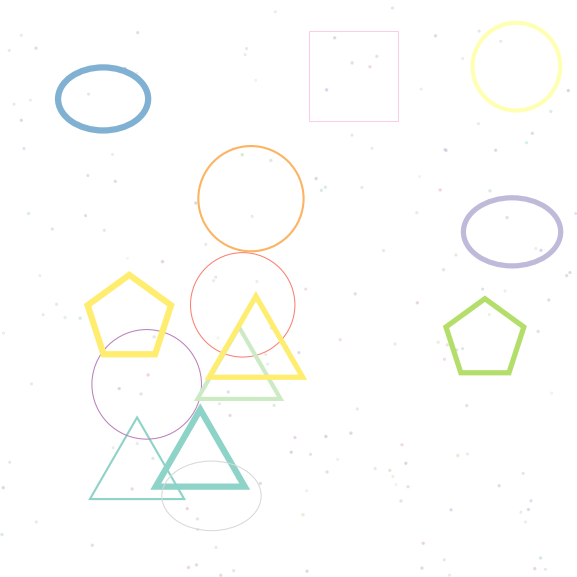[{"shape": "triangle", "thickness": 1, "radius": 0.47, "center": [0.237, 0.182]}, {"shape": "triangle", "thickness": 3, "radius": 0.45, "center": [0.347, 0.201]}, {"shape": "circle", "thickness": 2, "radius": 0.38, "center": [0.894, 0.884]}, {"shape": "oval", "thickness": 2.5, "radius": 0.42, "center": [0.887, 0.598]}, {"shape": "circle", "thickness": 0.5, "radius": 0.45, "center": [0.42, 0.471]}, {"shape": "oval", "thickness": 3, "radius": 0.39, "center": [0.179, 0.828]}, {"shape": "circle", "thickness": 1, "radius": 0.46, "center": [0.435, 0.655]}, {"shape": "pentagon", "thickness": 2.5, "radius": 0.35, "center": [0.84, 0.411]}, {"shape": "square", "thickness": 0.5, "radius": 0.39, "center": [0.612, 0.868]}, {"shape": "oval", "thickness": 0.5, "radius": 0.43, "center": [0.366, 0.14]}, {"shape": "circle", "thickness": 0.5, "radius": 0.47, "center": [0.254, 0.334]}, {"shape": "triangle", "thickness": 2, "radius": 0.41, "center": [0.414, 0.35]}, {"shape": "pentagon", "thickness": 3, "radius": 0.38, "center": [0.224, 0.447]}, {"shape": "triangle", "thickness": 2.5, "radius": 0.47, "center": [0.443, 0.393]}]